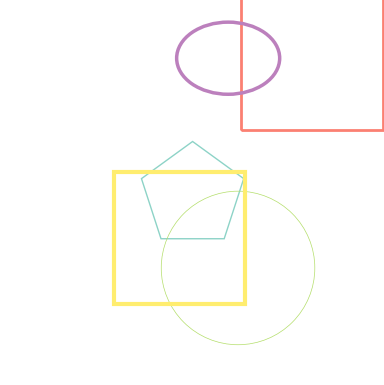[{"shape": "pentagon", "thickness": 1, "radius": 0.7, "center": [0.5, 0.493]}, {"shape": "square", "thickness": 2, "radius": 0.92, "center": [0.811, 0.847]}, {"shape": "circle", "thickness": 0.5, "radius": 1.0, "center": [0.618, 0.304]}, {"shape": "oval", "thickness": 2.5, "radius": 0.67, "center": [0.593, 0.849]}, {"shape": "square", "thickness": 3, "radius": 0.85, "center": [0.467, 0.382]}]